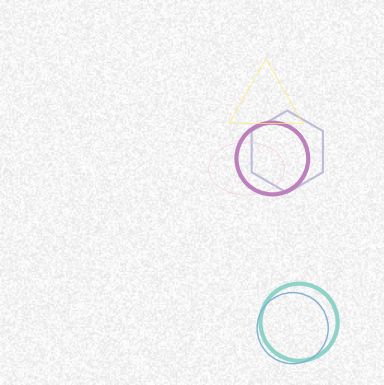[{"shape": "circle", "thickness": 3, "radius": 0.5, "center": [0.777, 0.163]}, {"shape": "hexagon", "thickness": 1.5, "radius": 0.53, "center": [0.746, 0.606]}, {"shape": "circle", "thickness": 1, "radius": 0.46, "center": [0.76, 0.148]}, {"shape": "oval", "thickness": 0.5, "radius": 0.49, "center": [0.64, 0.562]}, {"shape": "circle", "thickness": 3, "radius": 0.47, "center": [0.707, 0.588]}, {"shape": "triangle", "thickness": 0.5, "radius": 0.56, "center": [0.691, 0.735]}]